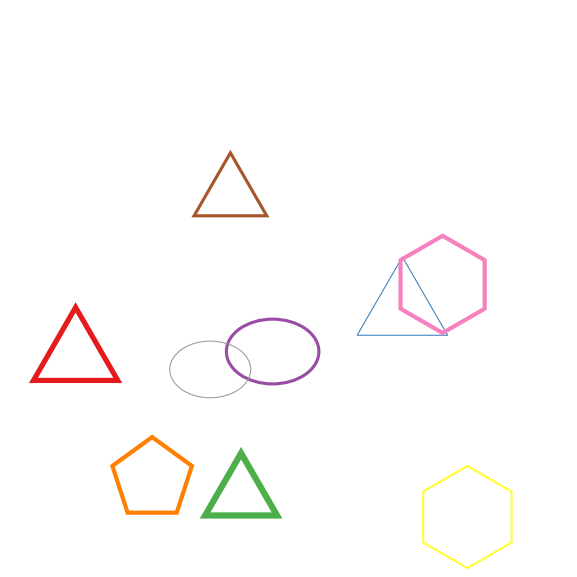[{"shape": "triangle", "thickness": 2.5, "radius": 0.42, "center": [0.131, 0.383]}, {"shape": "triangle", "thickness": 0.5, "radius": 0.45, "center": [0.697, 0.464]}, {"shape": "triangle", "thickness": 3, "radius": 0.36, "center": [0.417, 0.143]}, {"shape": "oval", "thickness": 1.5, "radius": 0.4, "center": [0.472, 0.39]}, {"shape": "pentagon", "thickness": 2, "radius": 0.36, "center": [0.263, 0.17]}, {"shape": "hexagon", "thickness": 1, "radius": 0.44, "center": [0.809, 0.104]}, {"shape": "triangle", "thickness": 1.5, "radius": 0.36, "center": [0.399, 0.662]}, {"shape": "hexagon", "thickness": 2, "radius": 0.42, "center": [0.766, 0.507]}, {"shape": "oval", "thickness": 0.5, "radius": 0.35, "center": [0.364, 0.359]}]